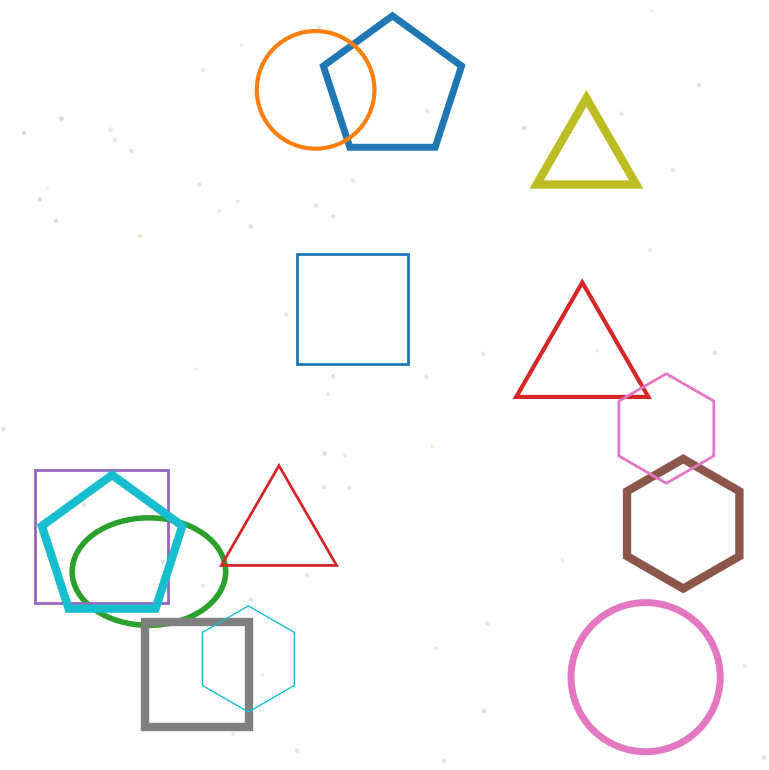[{"shape": "square", "thickness": 1, "radius": 0.36, "center": [0.458, 0.599]}, {"shape": "pentagon", "thickness": 2.5, "radius": 0.47, "center": [0.51, 0.885]}, {"shape": "circle", "thickness": 1.5, "radius": 0.38, "center": [0.41, 0.883]}, {"shape": "oval", "thickness": 2, "radius": 0.5, "center": [0.193, 0.258]}, {"shape": "triangle", "thickness": 1, "radius": 0.43, "center": [0.362, 0.309]}, {"shape": "triangle", "thickness": 1.5, "radius": 0.5, "center": [0.756, 0.534]}, {"shape": "square", "thickness": 1, "radius": 0.43, "center": [0.132, 0.303]}, {"shape": "hexagon", "thickness": 3, "radius": 0.42, "center": [0.887, 0.32]}, {"shape": "circle", "thickness": 2.5, "radius": 0.48, "center": [0.838, 0.121]}, {"shape": "hexagon", "thickness": 1, "radius": 0.36, "center": [0.865, 0.444]}, {"shape": "square", "thickness": 3, "radius": 0.34, "center": [0.256, 0.124]}, {"shape": "triangle", "thickness": 3, "radius": 0.37, "center": [0.762, 0.798]}, {"shape": "pentagon", "thickness": 3, "radius": 0.48, "center": [0.146, 0.287]}, {"shape": "hexagon", "thickness": 0.5, "radius": 0.34, "center": [0.323, 0.144]}]